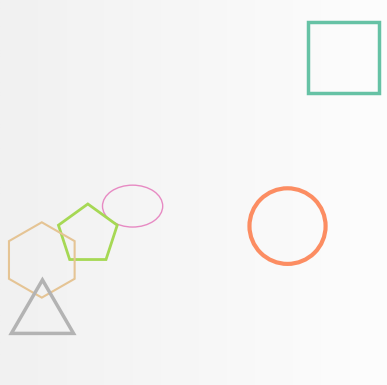[{"shape": "square", "thickness": 2.5, "radius": 0.46, "center": [0.886, 0.851]}, {"shape": "circle", "thickness": 3, "radius": 0.49, "center": [0.742, 0.413]}, {"shape": "oval", "thickness": 1, "radius": 0.39, "center": [0.342, 0.465]}, {"shape": "pentagon", "thickness": 2, "radius": 0.4, "center": [0.227, 0.39]}, {"shape": "hexagon", "thickness": 1.5, "radius": 0.49, "center": [0.108, 0.325]}, {"shape": "triangle", "thickness": 2.5, "radius": 0.46, "center": [0.11, 0.18]}]